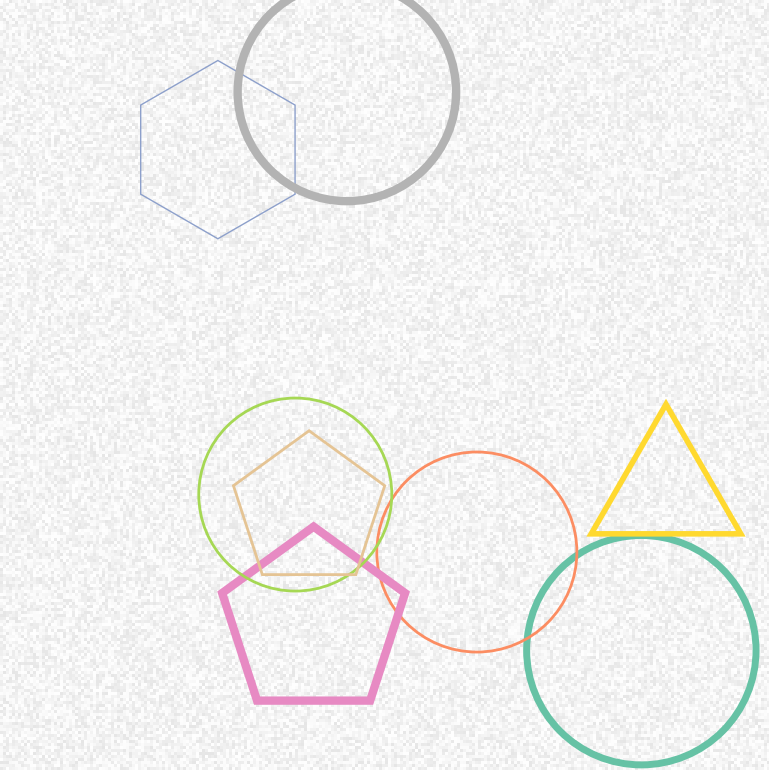[{"shape": "circle", "thickness": 2.5, "radius": 0.74, "center": [0.833, 0.156]}, {"shape": "circle", "thickness": 1, "radius": 0.65, "center": [0.619, 0.283]}, {"shape": "hexagon", "thickness": 0.5, "radius": 0.58, "center": [0.283, 0.806]}, {"shape": "pentagon", "thickness": 3, "radius": 0.62, "center": [0.407, 0.191]}, {"shape": "circle", "thickness": 1, "radius": 0.63, "center": [0.383, 0.358]}, {"shape": "triangle", "thickness": 2, "radius": 0.56, "center": [0.865, 0.363]}, {"shape": "pentagon", "thickness": 1, "radius": 0.52, "center": [0.401, 0.337]}, {"shape": "circle", "thickness": 3, "radius": 0.71, "center": [0.451, 0.881]}]